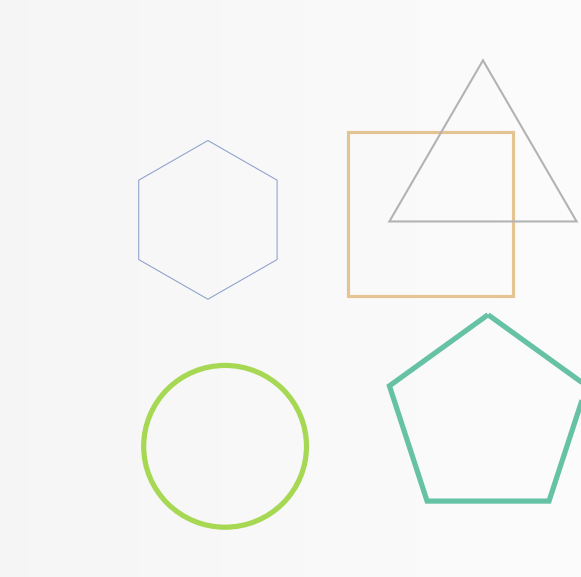[{"shape": "pentagon", "thickness": 2.5, "radius": 0.89, "center": [0.84, 0.276]}, {"shape": "hexagon", "thickness": 0.5, "radius": 0.69, "center": [0.358, 0.618]}, {"shape": "circle", "thickness": 2.5, "radius": 0.7, "center": [0.387, 0.226]}, {"shape": "square", "thickness": 1.5, "radius": 0.71, "center": [0.741, 0.628]}, {"shape": "triangle", "thickness": 1, "radius": 0.93, "center": [0.831, 0.709]}]